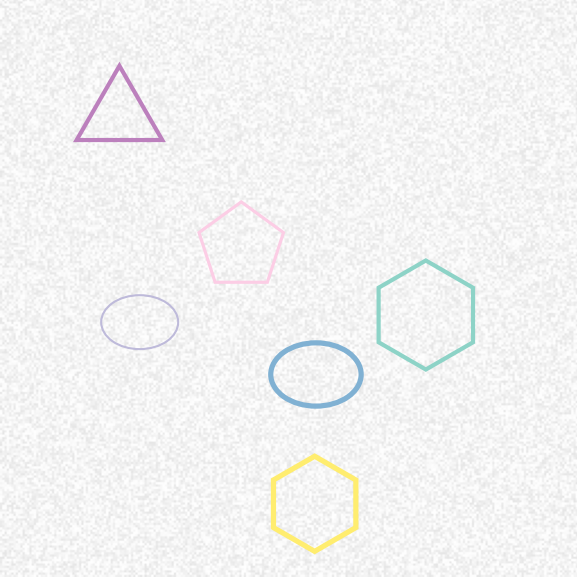[{"shape": "hexagon", "thickness": 2, "radius": 0.47, "center": [0.737, 0.454]}, {"shape": "oval", "thickness": 1, "radius": 0.33, "center": [0.242, 0.441]}, {"shape": "oval", "thickness": 2.5, "radius": 0.39, "center": [0.547, 0.351]}, {"shape": "pentagon", "thickness": 1.5, "radius": 0.38, "center": [0.418, 0.573]}, {"shape": "triangle", "thickness": 2, "radius": 0.43, "center": [0.207, 0.799]}, {"shape": "hexagon", "thickness": 2.5, "radius": 0.41, "center": [0.545, 0.127]}]